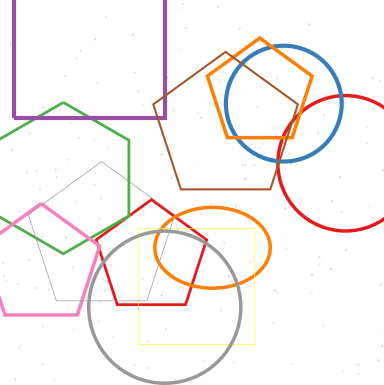[{"shape": "pentagon", "thickness": 2, "radius": 0.75, "center": [0.393, 0.331]}, {"shape": "circle", "thickness": 2.5, "radius": 0.88, "center": [0.898, 0.576]}, {"shape": "circle", "thickness": 3, "radius": 0.75, "center": [0.737, 0.731]}, {"shape": "hexagon", "thickness": 2, "radius": 0.98, "center": [0.165, 0.537]}, {"shape": "square", "thickness": 3, "radius": 0.98, "center": [0.234, 0.891]}, {"shape": "oval", "thickness": 2.5, "radius": 0.75, "center": [0.552, 0.356]}, {"shape": "pentagon", "thickness": 2.5, "radius": 0.72, "center": [0.675, 0.758]}, {"shape": "square", "thickness": 0.5, "radius": 0.76, "center": [0.509, 0.257]}, {"shape": "pentagon", "thickness": 1.5, "radius": 0.99, "center": [0.586, 0.668]}, {"shape": "pentagon", "thickness": 2.5, "radius": 0.8, "center": [0.107, 0.311]}, {"shape": "pentagon", "thickness": 0.5, "radius": 1.0, "center": [0.264, 0.38]}, {"shape": "circle", "thickness": 2.5, "radius": 0.99, "center": [0.428, 0.202]}]